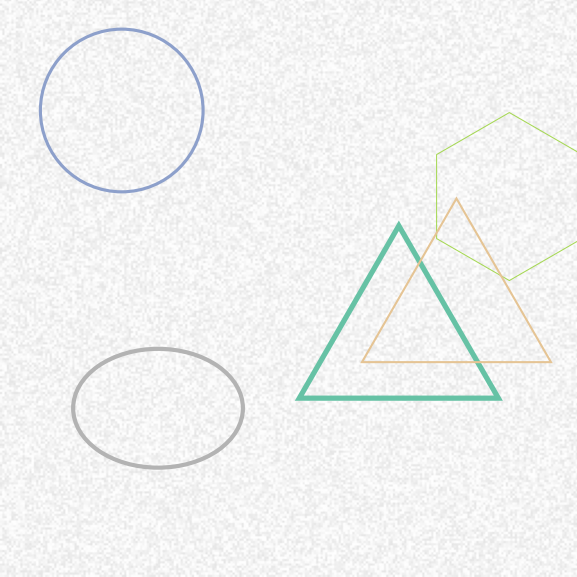[{"shape": "triangle", "thickness": 2.5, "radius": 1.0, "center": [0.691, 0.409]}, {"shape": "circle", "thickness": 1.5, "radius": 0.7, "center": [0.211, 0.808]}, {"shape": "hexagon", "thickness": 0.5, "radius": 0.73, "center": [0.882, 0.659]}, {"shape": "triangle", "thickness": 1, "radius": 0.94, "center": [0.79, 0.467]}, {"shape": "oval", "thickness": 2, "radius": 0.73, "center": [0.274, 0.292]}]